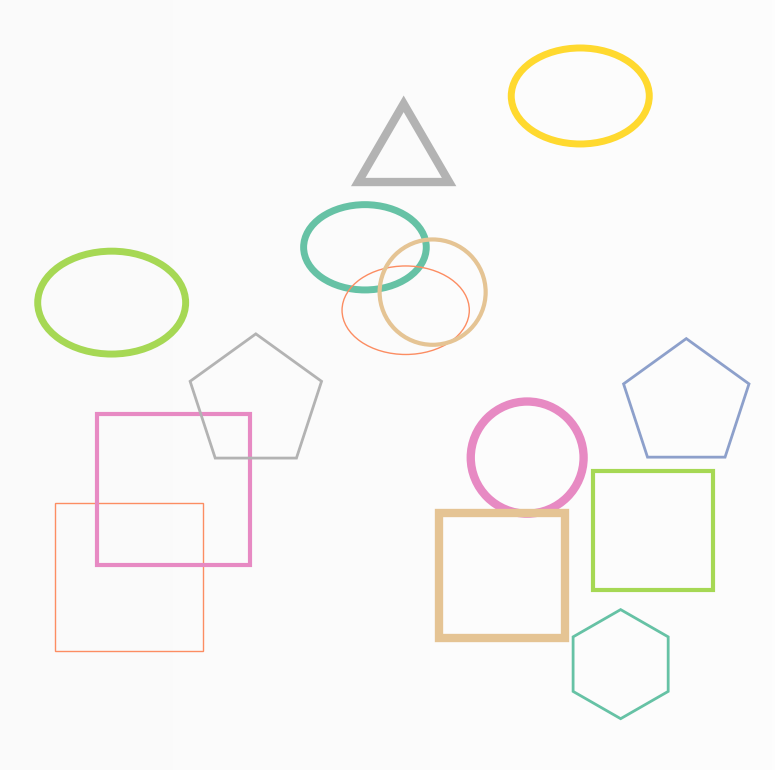[{"shape": "hexagon", "thickness": 1, "radius": 0.35, "center": [0.801, 0.137]}, {"shape": "oval", "thickness": 2.5, "radius": 0.4, "center": [0.471, 0.679]}, {"shape": "oval", "thickness": 0.5, "radius": 0.41, "center": [0.523, 0.597]}, {"shape": "square", "thickness": 0.5, "radius": 0.48, "center": [0.166, 0.251]}, {"shape": "pentagon", "thickness": 1, "radius": 0.43, "center": [0.886, 0.475]}, {"shape": "circle", "thickness": 3, "radius": 0.36, "center": [0.68, 0.406]}, {"shape": "square", "thickness": 1.5, "radius": 0.49, "center": [0.223, 0.364]}, {"shape": "oval", "thickness": 2.5, "radius": 0.48, "center": [0.144, 0.607]}, {"shape": "square", "thickness": 1.5, "radius": 0.39, "center": [0.842, 0.311]}, {"shape": "oval", "thickness": 2.5, "radius": 0.45, "center": [0.749, 0.875]}, {"shape": "square", "thickness": 3, "radius": 0.41, "center": [0.648, 0.253]}, {"shape": "circle", "thickness": 1.5, "radius": 0.34, "center": [0.558, 0.621]}, {"shape": "pentagon", "thickness": 1, "radius": 0.45, "center": [0.33, 0.477]}, {"shape": "triangle", "thickness": 3, "radius": 0.34, "center": [0.521, 0.797]}]